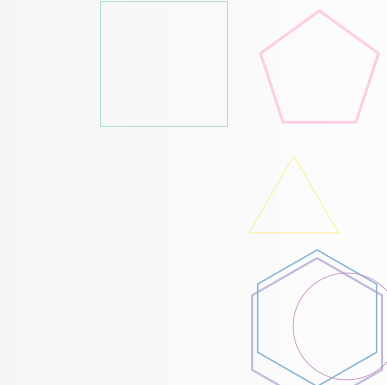[{"shape": "square", "thickness": 0.5, "radius": 0.82, "center": [0.422, 0.835]}, {"shape": "hexagon", "thickness": 1.5, "radius": 0.97, "center": [0.818, 0.136]}, {"shape": "hexagon", "thickness": 1, "radius": 0.89, "center": [0.818, 0.174]}, {"shape": "pentagon", "thickness": 2, "radius": 0.8, "center": [0.825, 0.812]}, {"shape": "circle", "thickness": 0.5, "radius": 0.69, "center": [0.895, 0.152]}, {"shape": "triangle", "thickness": 0.5, "radius": 0.67, "center": [0.758, 0.462]}]